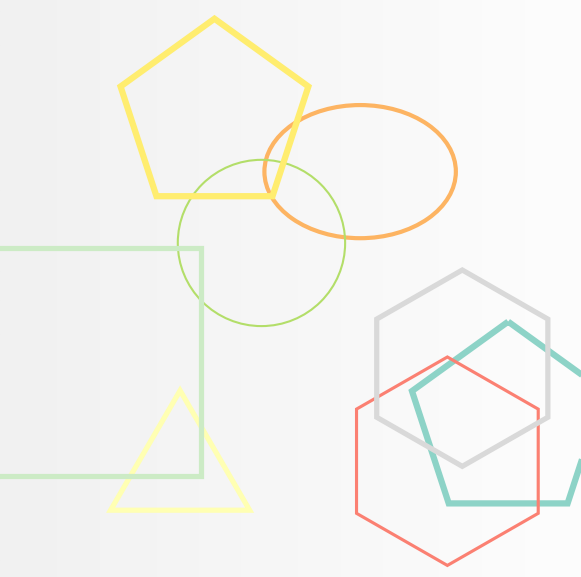[{"shape": "pentagon", "thickness": 3, "radius": 0.87, "center": [0.874, 0.268]}, {"shape": "triangle", "thickness": 2.5, "radius": 0.69, "center": [0.31, 0.185]}, {"shape": "hexagon", "thickness": 1.5, "radius": 0.9, "center": [0.77, 0.2]}, {"shape": "oval", "thickness": 2, "radius": 0.82, "center": [0.62, 0.702]}, {"shape": "circle", "thickness": 1, "radius": 0.72, "center": [0.45, 0.578]}, {"shape": "hexagon", "thickness": 2.5, "radius": 0.85, "center": [0.795, 0.362]}, {"shape": "square", "thickness": 2.5, "radius": 0.99, "center": [0.148, 0.372]}, {"shape": "pentagon", "thickness": 3, "radius": 0.85, "center": [0.369, 0.797]}]